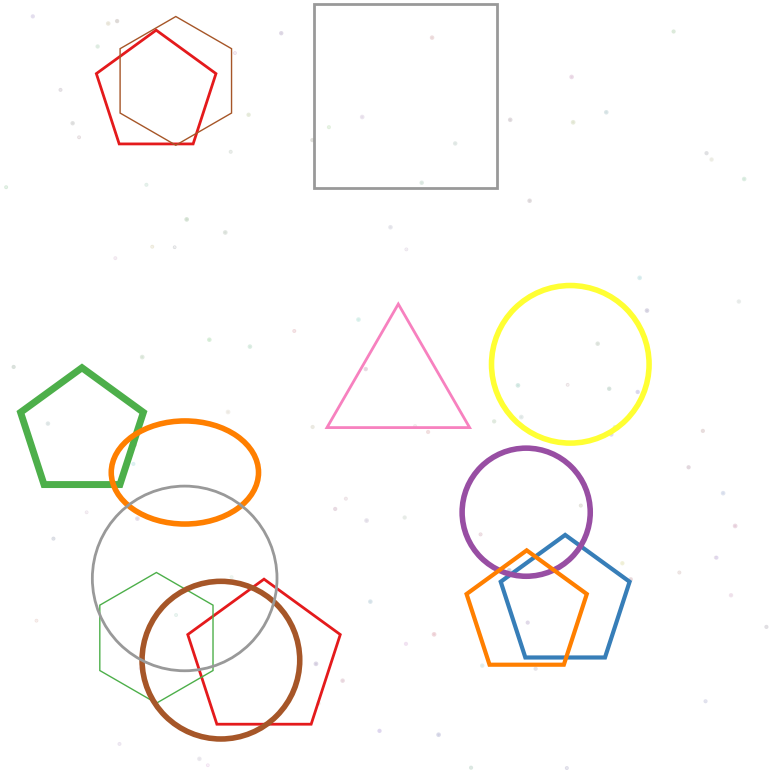[{"shape": "pentagon", "thickness": 1, "radius": 0.52, "center": [0.343, 0.144]}, {"shape": "pentagon", "thickness": 1, "radius": 0.41, "center": [0.203, 0.879]}, {"shape": "pentagon", "thickness": 1.5, "radius": 0.44, "center": [0.734, 0.217]}, {"shape": "hexagon", "thickness": 0.5, "radius": 0.42, "center": [0.203, 0.172]}, {"shape": "pentagon", "thickness": 2.5, "radius": 0.42, "center": [0.106, 0.439]}, {"shape": "circle", "thickness": 2, "radius": 0.42, "center": [0.683, 0.335]}, {"shape": "oval", "thickness": 2, "radius": 0.48, "center": [0.24, 0.386]}, {"shape": "pentagon", "thickness": 1.5, "radius": 0.41, "center": [0.684, 0.203]}, {"shape": "circle", "thickness": 2, "radius": 0.51, "center": [0.741, 0.527]}, {"shape": "circle", "thickness": 2, "radius": 0.51, "center": [0.287, 0.143]}, {"shape": "hexagon", "thickness": 0.5, "radius": 0.42, "center": [0.228, 0.895]}, {"shape": "triangle", "thickness": 1, "radius": 0.53, "center": [0.517, 0.498]}, {"shape": "circle", "thickness": 1, "radius": 0.6, "center": [0.24, 0.249]}, {"shape": "square", "thickness": 1, "radius": 0.6, "center": [0.526, 0.875]}]